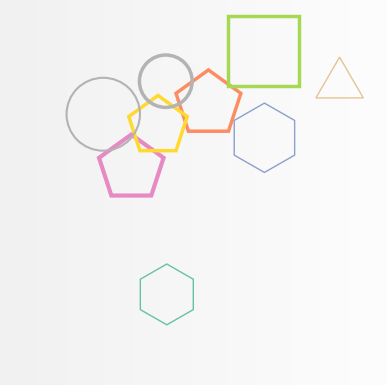[{"shape": "hexagon", "thickness": 1, "radius": 0.39, "center": [0.43, 0.235]}, {"shape": "pentagon", "thickness": 2.5, "radius": 0.44, "center": [0.538, 0.73]}, {"shape": "hexagon", "thickness": 1, "radius": 0.45, "center": [0.682, 0.642]}, {"shape": "pentagon", "thickness": 3, "radius": 0.44, "center": [0.339, 0.563]}, {"shape": "square", "thickness": 2.5, "radius": 0.45, "center": [0.68, 0.867]}, {"shape": "pentagon", "thickness": 2.5, "radius": 0.4, "center": [0.408, 0.673]}, {"shape": "triangle", "thickness": 1, "radius": 0.35, "center": [0.876, 0.781]}, {"shape": "circle", "thickness": 1.5, "radius": 0.47, "center": [0.266, 0.703]}, {"shape": "circle", "thickness": 2.5, "radius": 0.34, "center": [0.428, 0.789]}]